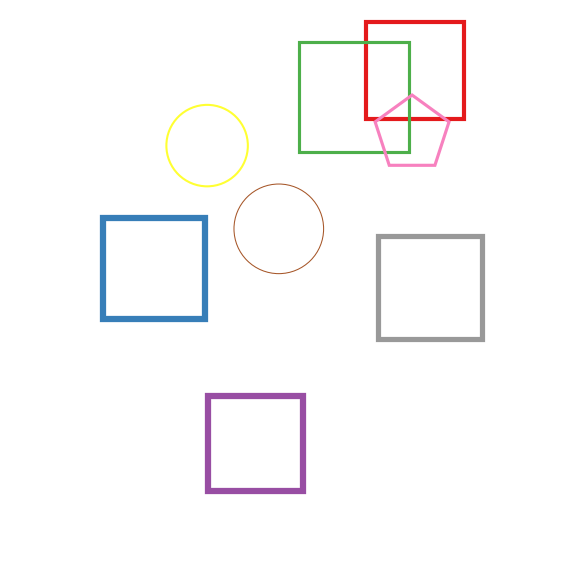[{"shape": "square", "thickness": 2, "radius": 0.42, "center": [0.718, 0.877]}, {"shape": "square", "thickness": 3, "radius": 0.44, "center": [0.266, 0.534]}, {"shape": "square", "thickness": 1.5, "radius": 0.48, "center": [0.613, 0.831]}, {"shape": "square", "thickness": 3, "radius": 0.41, "center": [0.442, 0.232]}, {"shape": "circle", "thickness": 1, "radius": 0.35, "center": [0.359, 0.747]}, {"shape": "circle", "thickness": 0.5, "radius": 0.39, "center": [0.483, 0.603]}, {"shape": "pentagon", "thickness": 1.5, "radius": 0.34, "center": [0.714, 0.767]}, {"shape": "square", "thickness": 2.5, "radius": 0.45, "center": [0.745, 0.501]}]